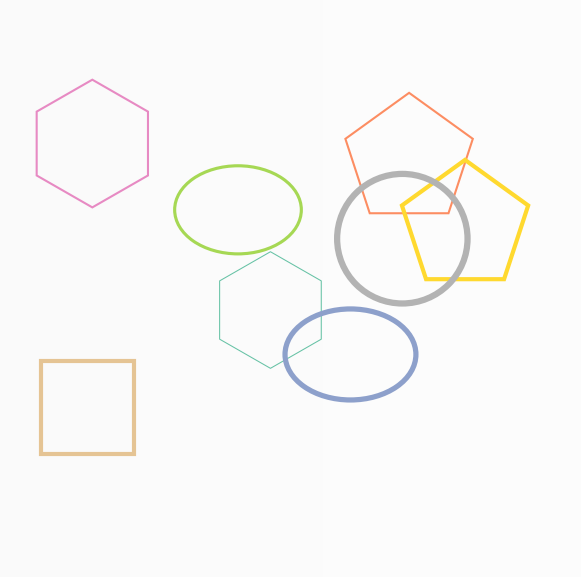[{"shape": "hexagon", "thickness": 0.5, "radius": 0.5, "center": [0.465, 0.462]}, {"shape": "pentagon", "thickness": 1, "radius": 0.58, "center": [0.704, 0.723]}, {"shape": "oval", "thickness": 2.5, "radius": 0.56, "center": [0.603, 0.385]}, {"shape": "hexagon", "thickness": 1, "radius": 0.55, "center": [0.159, 0.751]}, {"shape": "oval", "thickness": 1.5, "radius": 0.54, "center": [0.409, 0.636]}, {"shape": "pentagon", "thickness": 2, "radius": 0.57, "center": [0.8, 0.608]}, {"shape": "square", "thickness": 2, "radius": 0.4, "center": [0.15, 0.293]}, {"shape": "circle", "thickness": 3, "radius": 0.56, "center": [0.692, 0.586]}]